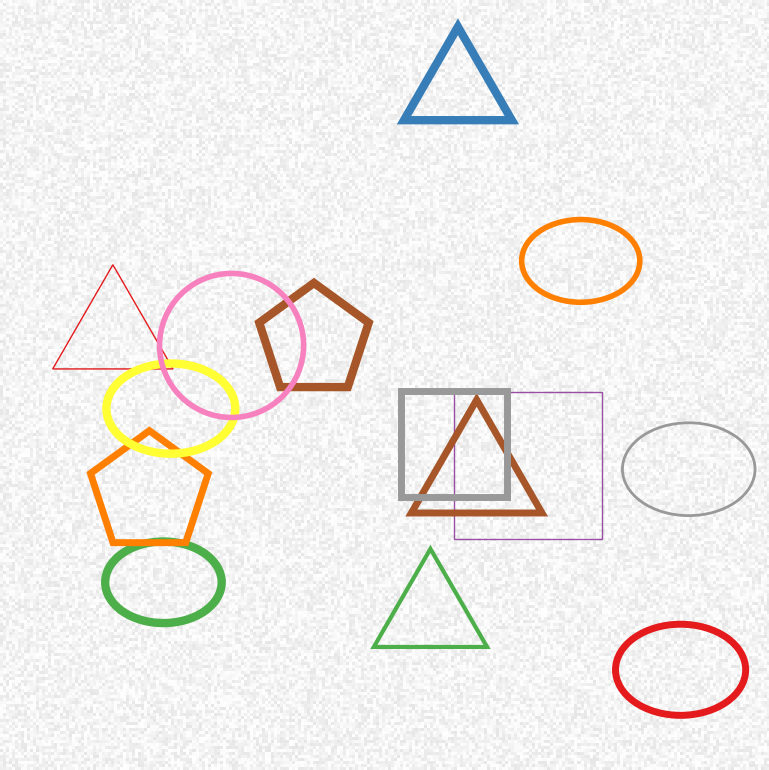[{"shape": "triangle", "thickness": 0.5, "radius": 0.45, "center": [0.147, 0.566]}, {"shape": "oval", "thickness": 2.5, "radius": 0.42, "center": [0.884, 0.13]}, {"shape": "triangle", "thickness": 3, "radius": 0.4, "center": [0.595, 0.884]}, {"shape": "oval", "thickness": 3, "radius": 0.38, "center": [0.212, 0.244]}, {"shape": "triangle", "thickness": 1.5, "radius": 0.42, "center": [0.559, 0.202]}, {"shape": "square", "thickness": 0.5, "radius": 0.48, "center": [0.686, 0.396]}, {"shape": "pentagon", "thickness": 2.5, "radius": 0.4, "center": [0.194, 0.36]}, {"shape": "oval", "thickness": 2, "radius": 0.38, "center": [0.754, 0.661]}, {"shape": "oval", "thickness": 3, "radius": 0.42, "center": [0.222, 0.469]}, {"shape": "pentagon", "thickness": 3, "radius": 0.37, "center": [0.408, 0.558]}, {"shape": "triangle", "thickness": 2.5, "radius": 0.49, "center": [0.619, 0.383]}, {"shape": "circle", "thickness": 2, "radius": 0.47, "center": [0.301, 0.551]}, {"shape": "oval", "thickness": 1, "radius": 0.43, "center": [0.894, 0.391]}, {"shape": "square", "thickness": 2.5, "radius": 0.34, "center": [0.589, 0.424]}]